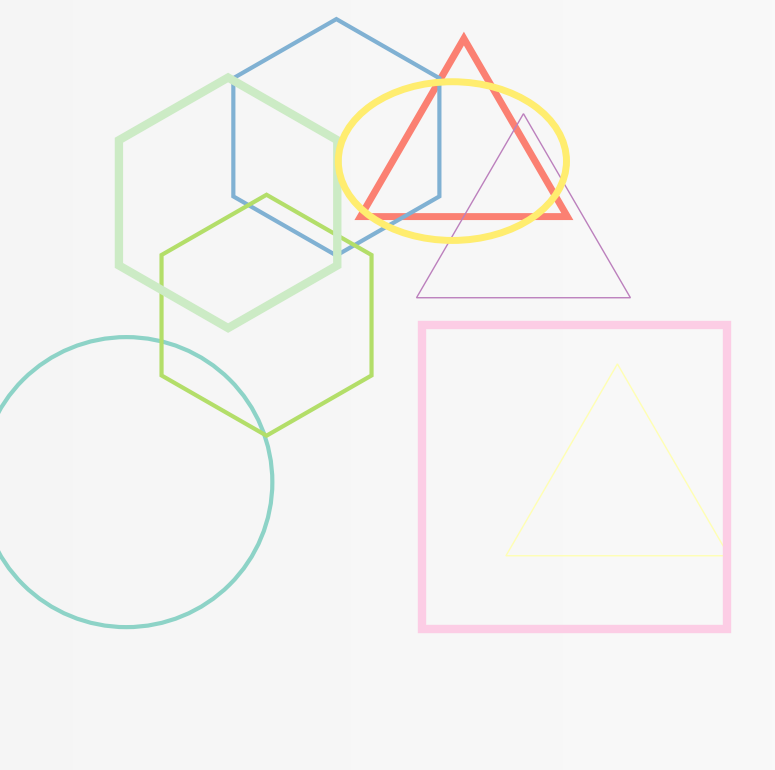[{"shape": "circle", "thickness": 1.5, "radius": 0.94, "center": [0.163, 0.374]}, {"shape": "triangle", "thickness": 0.5, "radius": 0.83, "center": [0.797, 0.361]}, {"shape": "triangle", "thickness": 2.5, "radius": 0.77, "center": [0.599, 0.796]}, {"shape": "hexagon", "thickness": 1.5, "radius": 0.77, "center": [0.434, 0.822]}, {"shape": "hexagon", "thickness": 1.5, "radius": 0.78, "center": [0.344, 0.591]}, {"shape": "square", "thickness": 3, "radius": 0.98, "center": [0.741, 0.38]}, {"shape": "triangle", "thickness": 0.5, "radius": 0.8, "center": [0.675, 0.693]}, {"shape": "hexagon", "thickness": 3, "radius": 0.81, "center": [0.294, 0.737]}, {"shape": "oval", "thickness": 2.5, "radius": 0.74, "center": [0.584, 0.791]}]